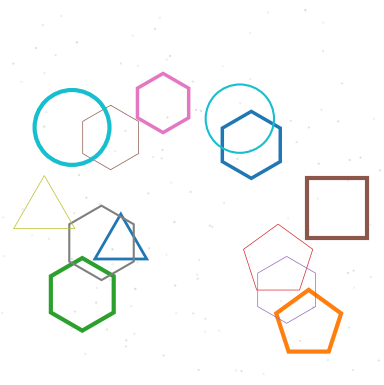[{"shape": "hexagon", "thickness": 2.5, "radius": 0.43, "center": [0.653, 0.624]}, {"shape": "triangle", "thickness": 2, "radius": 0.39, "center": [0.314, 0.366]}, {"shape": "pentagon", "thickness": 3, "radius": 0.44, "center": [0.802, 0.159]}, {"shape": "hexagon", "thickness": 3, "radius": 0.47, "center": [0.214, 0.235]}, {"shape": "pentagon", "thickness": 0.5, "radius": 0.47, "center": [0.722, 0.323]}, {"shape": "hexagon", "thickness": 0.5, "radius": 0.43, "center": [0.745, 0.247]}, {"shape": "hexagon", "thickness": 0.5, "radius": 0.42, "center": [0.287, 0.643]}, {"shape": "square", "thickness": 3, "radius": 0.39, "center": [0.874, 0.46]}, {"shape": "hexagon", "thickness": 2.5, "radius": 0.38, "center": [0.424, 0.732]}, {"shape": "hexagon", "thickness": 1.5, "radius": 0.48, "center": [0.264, 0.369]}, {"shape": "triangle", "thickness": 0.5, "radius": 0.46, "center": [0.115, 0.452]}, {"shape": "circle", "thickness": 3, "radius": 0.49, "center": [0.187, 0.669]}, {"shape": "circle", "thickness": 1.5, "radius": 0.44, "center": [0.623, 0.692]}]